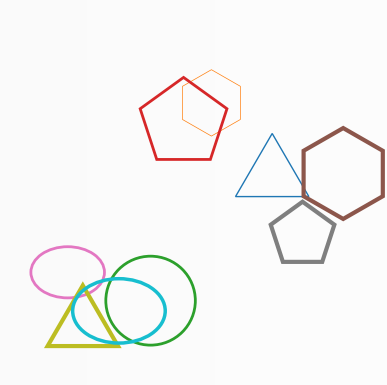[{"shape": "triangle", "thickness": 1, "radius": 0.55, "center": [0.702, 0.544]}, {"shape": "hexagon", "thickness": 0.5, "radius": 0.43, "center": [0.546, 0.733]}, {"shape": "circle", "thickness": 2, "radius": 0.58, "center": [0.389, 0.219]}, {"shape": "pentagon", "thickness": 2, "radius": 0.59, "center": [0.474, 0.681]}, {"shape": "hexagon", "thickness": 3, "radius": 0.59, "center": [0.886, 0.549]}, {"shape": "oval", "thickness": 2, "radius": 0.47, "center": [0.175, 0.293]}, {"shape": "pentagon", "thickness": 3, "radius": 0.43, "center": [0.781, 0.39]}, {"shape": "triangle", "thickness": 3, "radius": 0.52, "center": [0.214, 0.154]}, {"shape": "oval", "thickness": 2.5, "radius": 0.6, "center": [0.307, 0.193]}]